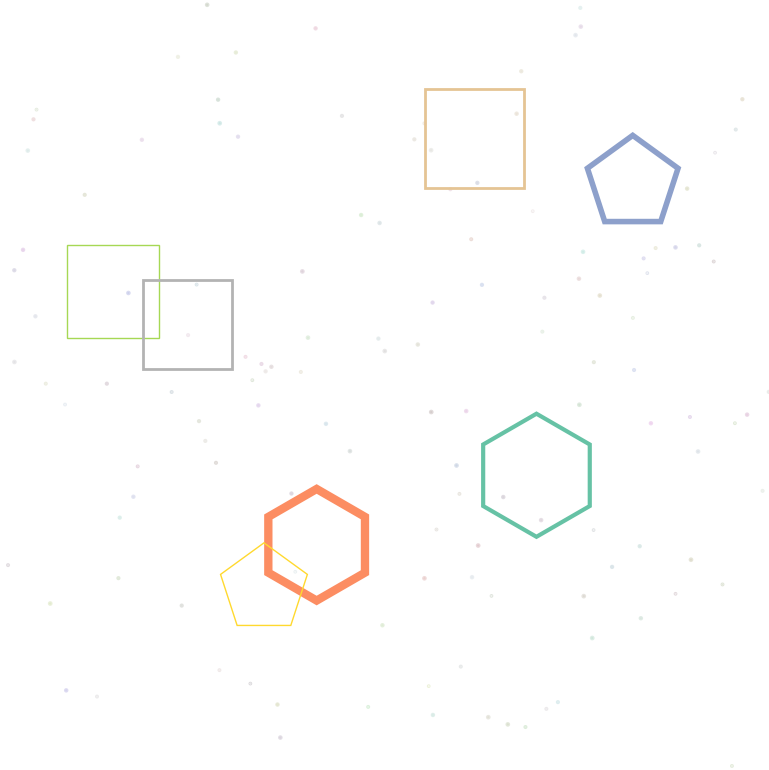[{"shape": "hexagon", "thickness": 1.5, "radius": 0.4, "center": [0.697, 0.383]}, {"shape": "hexagon", "thickness": 3, "radius": 0.36, "center": [0.411, 0.293]}, {"shape": "pentagon", "thickness": 2, "radius": 0.31, "center": [0.822, 0.762]}, {"shape": "square", "thickness": 0.5, "radius": 0.3, "center": [0.147, 0.621]}, {"shape": "pentagon", "thickness": 0.5, "radius": 0.3, "center": [0.343, 0.236]}, {"shape": "square", "thickness": 1, "radius": 0.32, "center": [0.617, 0.82]}, {"shape": "square", "thickness": 1, "radius": 0.29, "center": [0.244, 0.579]}]